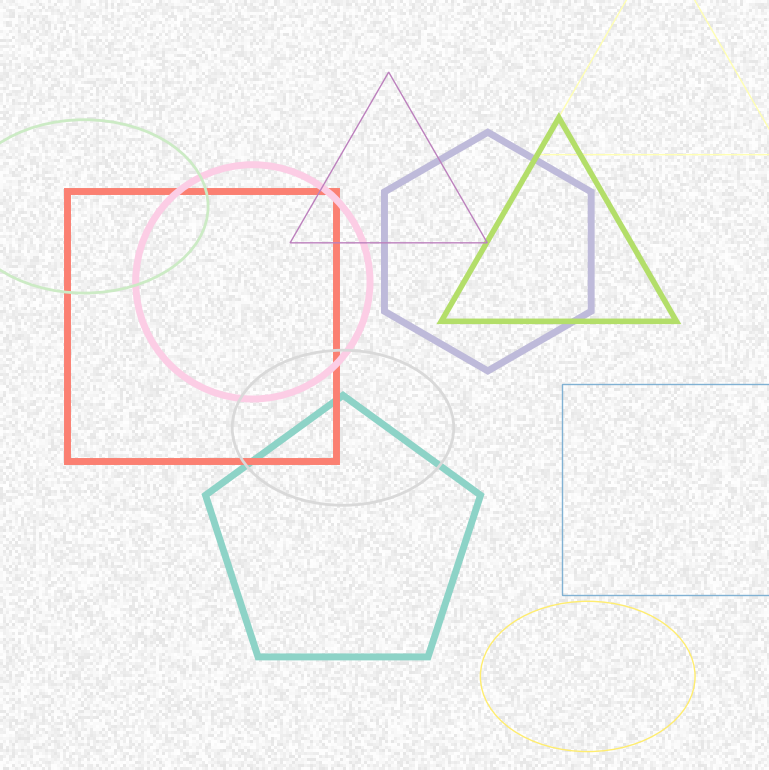[{"shape": "pentagon", "thickness": 2.5, "radius": 0.94, "center": [0.445, 0.299]}, {"shape": "triangle", "thickness": 0.5, "radius": 0.93, "center": [0.858, 0.892]}, {"shape": "hexagon", "thickness": 2.5, "radius": 0.77, "center": [0.634, 0.673]}, {"shape": "square", "thickness": 2.5, "radius": 0.87, "center": [0.262, 0.577]}, {"shape": "square", "thickness": 0.5, "radius": 0.69, "center": [0.868, 0.364]}, {"shape": "triangle", "thickness": 2, "radius": 0.88, "center": [0.726, 0.671]}, {"shape": "circle", "thickness": 2.5, "radius": 0.76, "center": [0.328, 0.634]}, {"shape": "oval", "thickness": 1, "radius": 0.72, "center": [0.445, 0.444]}, {"shape": "triangle", "thickness": 0.5, "radius": 0.74, "center": [0.505, 0.759]}, {"shape": "oval", "thickness": 1, "radius": 0.8, "center": [0.109, 0.732]}, {"shape": "oval", "thickness": 0.5, "radius": 0.7, "center": [0.763, 0.122]}]